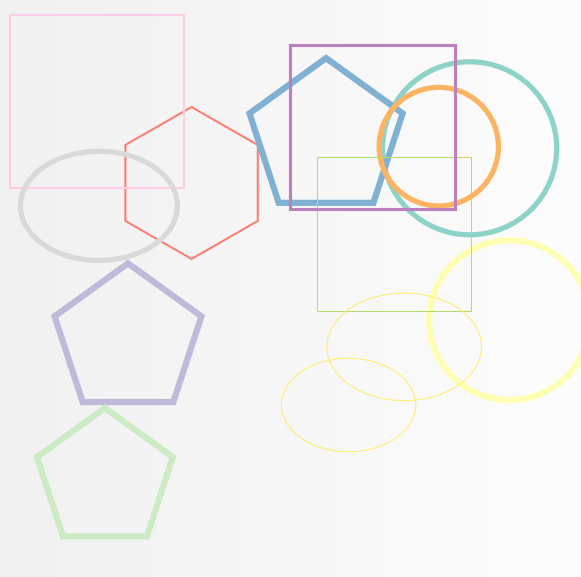[{"shape": "circle", "thickness": 2.5, "radius": 0.75, "center": [0.808, 0.742]}, {"shape": "circle", "thickness": 3, "radius": 0.69, "center": [0.877, 0.445]}, {"shape": "pentagon", "thickness": 3, "radius": 0.66, "center": [0.22, 0.41]}, {"shape": "hexagon", "thickness": 1, "radius": 0.66, "center": [0.33, 0.682]}, {"shape": "pentagon", "thickness": 3, "radius": 0.69, "center": [0.561, 0.76]}, {"shape": "circle", "thickness": 2.5, "radius": 0.51, "center": [0.755, 0.745]}, {"shape": "square", "thickness": 0.5, "radius": 0.66, "center": [0.678, 0.594]}, {"shape": "square", "thickness": 1, "radius": 0.75, "center": [0.168, 0.824]}, {"shape": "oval", "thickness": 2.5, "radius": 0.68, "center": [0.17, 0.643]}, {"shape": "square", "thickness": 1.5, "radius": 0.71, "center": [0.641, 0.779]}, {"shape": "pentagon", "thickness": 3, "radius": 0.61, "center": [0.181, 0.17]}, {"shape": "oval", "thickness": 0.5, "radius": 0.58, "center": [0.6, 0.298]}, {"shape": "oval", "thickness": 0.5, "radius": 0.66, "center": [0.695, 0.399]}]